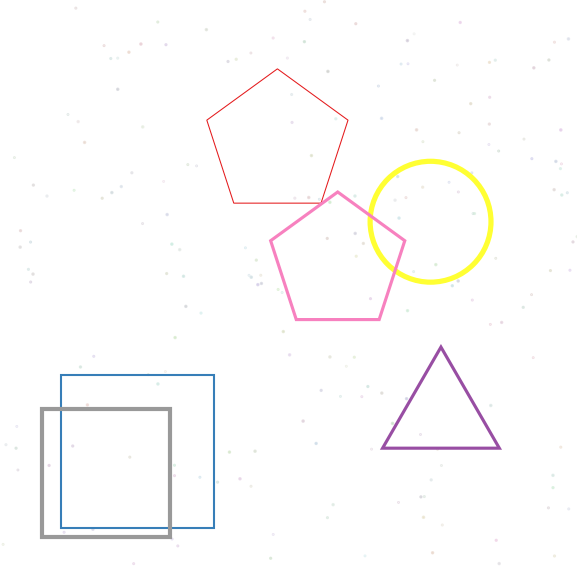[{"shape": "pentagon", "thickness": 0.5, "radius": 0.64, "center": [0.48, 0.751]}, {"shape": "square", "thickness": 1, "radius": 0.66, "center": [0.238, 0.218]}, {"shape": "triangle", "thickness": 1.5, "radius": 0.58, "center": [0.764, 0.281]}, {"shape": "circle", "thickness": 2.5, "radius": 0.52, "center": [0.746, 0.615]}, {"shape": "pentagon", "thickness": 1.5, "radius": 0.61, "center": [0.585, 0.545]}, {"shape": "square", "thickness": 2, "radius": 0.55, "center": [0.184, 0.18]}]